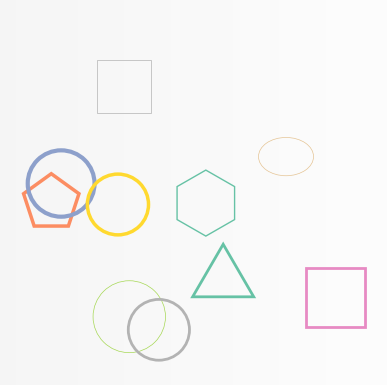[{"shape": "hexagon", "thickness": 1, "radius": 0.43, "center": [0.531, 0.473]}, {"shape": "triangle", "thickness": 2, "radius": 0.45, "center": [0.576, 0.275]}, {"shape": "pentagon", "thickness": 2.5, "radius": 0.38, "center": [0.132, 0.474]}, {"shape": "circle", "thickness": 3, "radius": 0.43, "center": [0.158, 0.523]}, {"shape": "square", "thickness": 2, "radius": 0.38, "center": [0.866, 0.226]}, {"shape": "circle", "thickness": 0.5, "radius": 0.47, "center": [0.334, 0.177]}, {"shape": "circle", "thickness": 2.5, "radius": 0.39, "center": [0.304, 0.469]}, {"shape": "oval", "thickness": 0.5, "radius": 0.36, "center": [0.738, 0.593]}, {"shape": "square", "thickness": 0.5, "radius": 0.34, "center": [0.32, 0.776]}, {"shape": "circle", "thickness": 2, "radius": 0.39, "center": [0.41, 0.143]}]